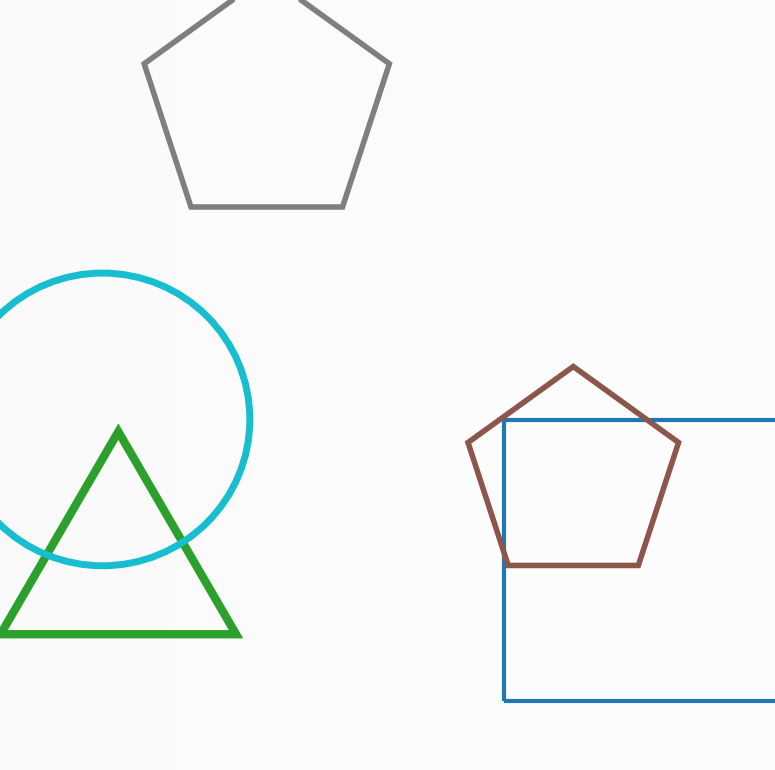[{"shape": "square", "thickness": 1.5, "radius": 0.91, "center": [0.832, 0.272]}, {"shape": "triangle", "thickness": 3, "radius": 0.88, "center": [0.153, 0.264]}, {"shape": "pentagon", "thickness": 2, "radius": 0.71, "center": [0.74, 0.381]}, {"shape": "pentagon", "thickness": 2, "radius": 0.83, "center": [0.344, 0.866]}, {"shape": "circle", "thickness": 2.5, "radius": 0.95, "center": [0.132, 0.455]}]